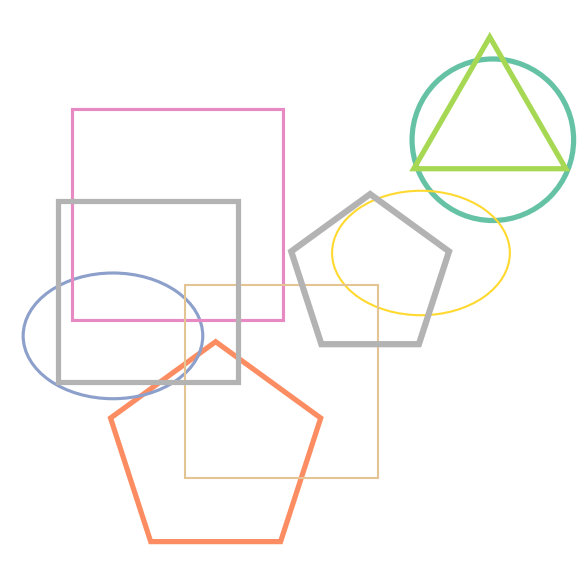[{"shape": "circle", "thickness": 2.5, "radius": 0.7, "center": [0.853, 0.757]}, {"shape": "pentagon", "thickness": 2.5, "radius": 0.96, "center": [0.373, 0.216]}, {"shape": "oval", "thickness": 1.5, "radius": 0.78, "center": [0.196, 0.418]}, {"shape": "square", "thickness": 1.5, "radius": 0.91, "center": [0.308, 0.628]}, {"shape": "triangle", "thickness": 2.5, "radius": 0.76, "center": [0.848, 0.783]}, {"shape": "oval", "thickness": 1, "radius": 0.77, "center": [0.729, 0.561]}, {"shape": "square", "thickness": 1, "radius": 0.84, "center": [0.487, 0.338]}, {"shape": "square", "thickness": 2.5, "radius": 0.78, "center": [0.256, 0.494]}, {"shape": "pentagon", "thickness": 3, "radius": 0.72, "center": [0.641, 0.519]}]